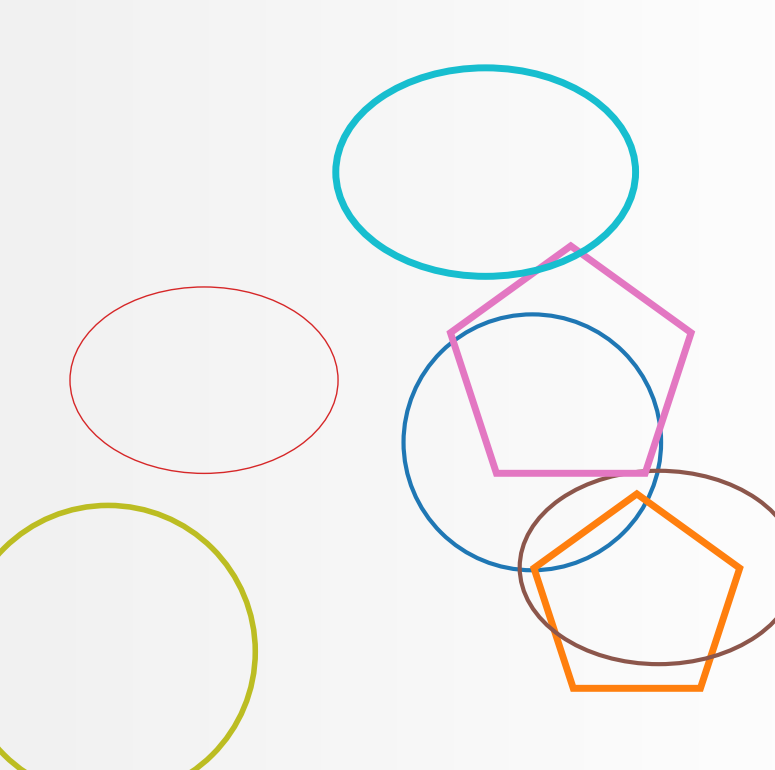[{"shape": "circle", "thickness": 1.5, "radius": 0.83, "center": [0.687, 0.426]}, {"shape": "pentagon", "thickness": 2.5, "radius": 0.7, "center": [0.822, 0.219]}, {"shape": "oval", "thickness": 0.5, "radius": 0.86, "center": [0.263, 0.506]}, {"shape": "oval", "thickness": 1.5, "radius": 0.9, "center": [0.85, 0.263]}, {"shape": "pentagon", "thickness": 2.5, "radius": 0.82, "center": [0.737, 0.517]}, {"shape": "circle", "thickness": 2, "radius": 0.95, "center": [0.14, 0.154]}, {"shape": "oval", "thickness": 2.5, "radius": 0.97, "center": [0.627, 0.777]}]